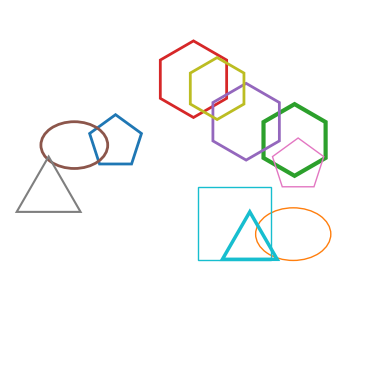[{"shape": "pentagon", "thickness": 2, "radius": 0.35, "center": [0.3, 0.631]}, {"shape": "oval", "thickness": 1, "radius": 0.49, "center": [0.762, 0.392]}, {"shape": "hexagon", "thickness": 3, "radius": 0.47, "center": [0.765, 0.636]}, {"shape": "hexagon", "thickness": 2, "radius": 0.5, "center": [0.503, 0.794]}, {"shape": "hexagon", "thickness": 2, "radius": 0.5, "center": [0.639, 0.684]}, {"shape": "oval", "thickness": 2, "radius": 0.43, "center": [0.193, 0.623]}, {"shape": "pentagon", "thickness": 1, "radius": 0.35, "center": [0.774, 0.572]}, {"shape": "triangle", "thickness": 1.5, "radius": 0.48, "center": [0.126, 0.498]}, {"shape": "hexagon", "thickness": 2, "radius": 0.4, "center": [0.564, 0.77]}, {"shape": "square", "thickness": 1, "radius": 0.47, "center": [0.609, 0.42]}, {"shape": "triangle", "thickness": 2.5, "radius": 0.41, "center": [0.649, 0.368]}]